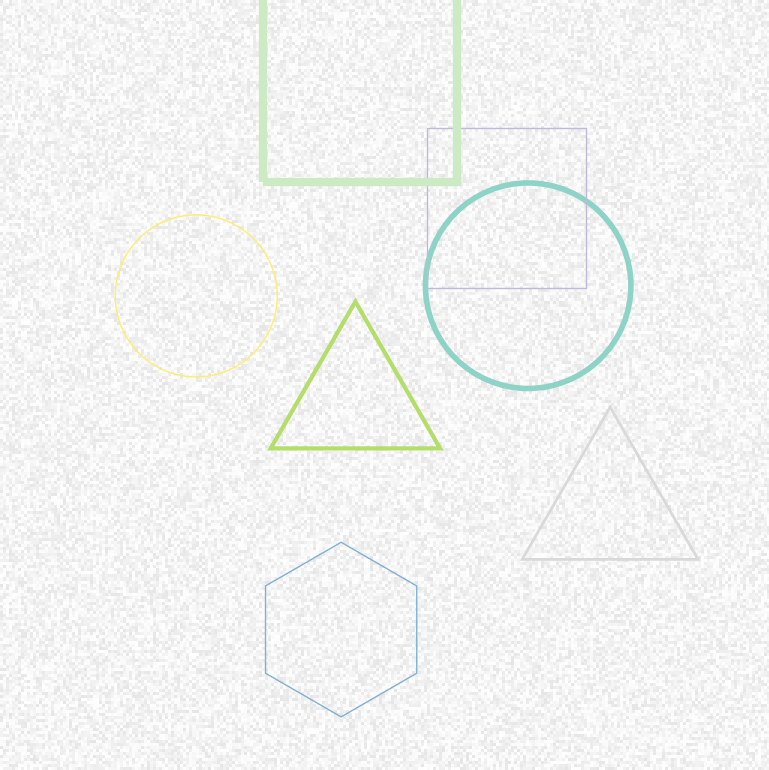[{"shape": "circle", "thickness": 2, "radius": 0.67, "center": [0.686, 0.629]}, {"shape": "square", "thickness": 0.5, "radius": 0.52, "center": [0.658, 0.73]}, {"shape": "hexagon", "thickness": 0.5, "radius": 0.57, "center": [0.443, 0.182]}, {"shape": "triangle", "thickness": 1.5, "radius": 0.64, "center": [0.462, 0.481]}, {"shape": "triangle", "thickness": 1, "radius": 0.66, "center": [0.792, 0.339]}, {"shape": "square", "thickness": 3, "radius": 0.63, "center": [0.468, 0.89]}, {"shape": "circle", "thickness": 0.5, "radius": 0.53, "center": [0.255, 0.616]}]